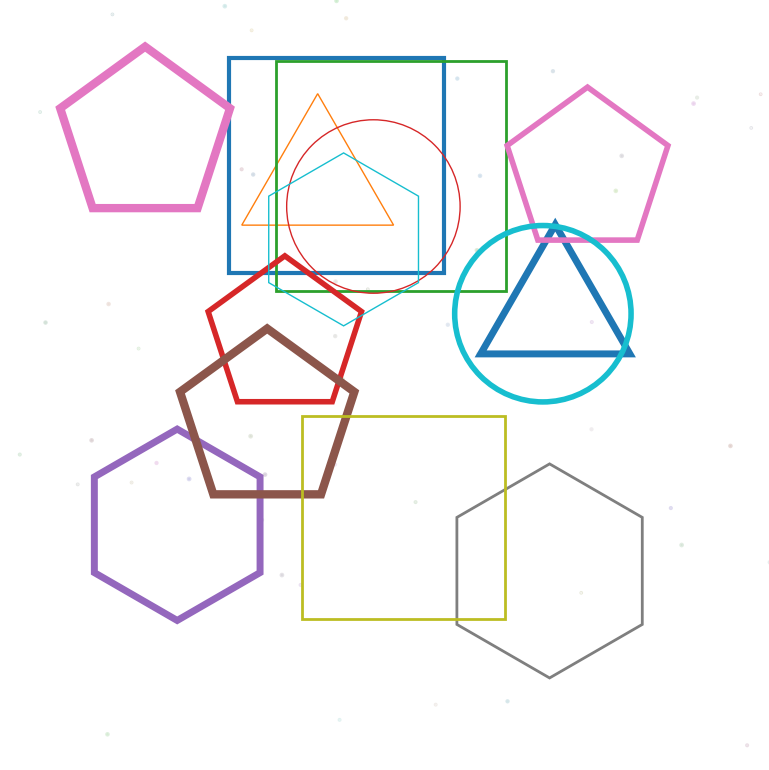[{"shape": "square", "thickness": 1.5, "radius": 0.7, "center": [0.437, 0.785]}, {"shape": "triangle", "thickness": 2.5, "radius": 0.56, "center": [0.721, 0.596]}, {"shape": "triangle", "thickness": 0.5, "radius": 0.57, "center": [0.413, 0.765]}, {"shape": "square", "thickness": 1, "radius": 0.75, "center": [0.508, 0.772]}, {"shape": "pentagon", "thickness": 2, "radius": 0.52, "center": [0.37, 0.563]}, {"shape": "circle", "thickness": 0.5, "radius": 0.56, "center": [0.485, 0.732]}, {"shape": "hexagon", "thickness": 2.5, "radius": 0.62, "center": [0.23, 0.318]}, {"shape": "pentagon", "thickness": 3, "radius": 0.6, "center": [0.347, 0.454]}, {"shape": "pentagon", "thickness": 2, "radius": 0.55, "center": [0.763, 0.777]}, {"shape": "pentagon", "thickness": 3, "radius": 0.58, "center": [0.188, 0.824]}, {"shape": "hexagon", "thickness": 1, "radius": 0.69, "center": [0.714, 0.259]}, {"shape": "square", "thickness": 1, "radius": 0.66, "center": [0.524, 0.328]}, {"shape": "circle", "thickness": 2, "radius": 0.57, "center": [0.705, 0.593]}, {"shape": "hexagon", "thickness": 0.5, "radius": 0.56, "center": [0.446, 0.689]}]